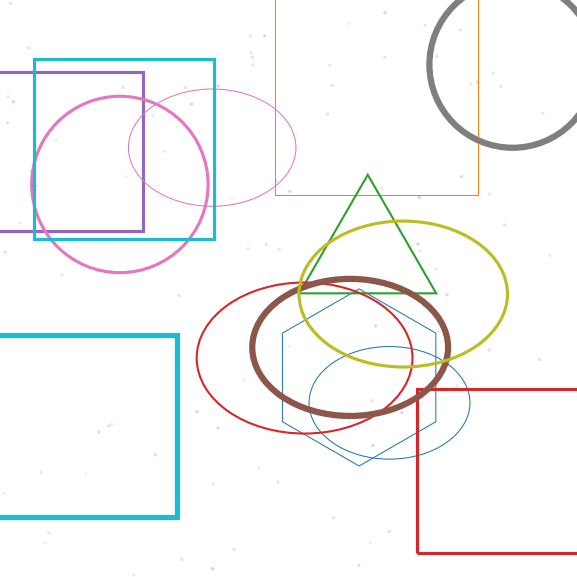[{"shape": "oval", "thickness": 0.5, "radius": 0.7, "center": [0.674, 0.302]}, {"shape": "hexagon", "thickness": 0.5, "radius": 0.77, "center": [0.622, 0.346]}, {"shape": "square", "thickness": 0.5, "radius": 0.88, "center": [0.652, 0.837]}, {"shape": "triangle", "thickness": 1, "radius": 0.68, "center": [0.637, 0.56]}, {"shape": "oval", "thickness": 1, "radius": 0.93, "center": [0.527, 0.379]}, {"shape": "square", "thickness": 1.5, "radius": 0.71, "center": [0.863, 0.183]}, {"shape": "square", "thickness": 1.5, "radius": 0.69, "center": [0.108, 0.737]}, {"shape": "oval", "thickness": 3, "radius": 0.85, "center": [0.606, 0.398]}, {"shape": "circle", "thickness": 1.5, "radius": 0.76, "center": [0.208, 0.68]}, {"shape": "oval", "thickness": 0.5, "radius": 0.72, "center": [0.367, 0.743]}, {"shape": "circle", "thickness": 3, "radius": 0.72, "center": [0.888, 0.887]}, {"shape": "oval", "thickness": 1.5, "radius": 0.9, "center": [0.698, 0.49]}, {"shape": "square", "thickness": 1.5, "radius": 0.78, "center": [0.215, 0.741]}, {"shape": "square", "thickness": 2.5, "radius": 0.79, "center": [0.149, 0.261]}]